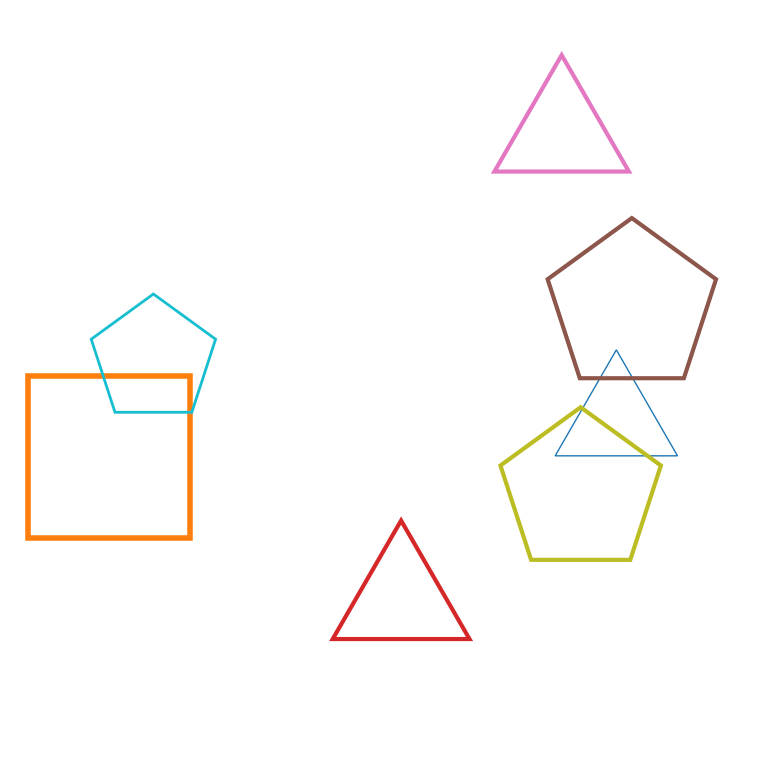[{"shape": "triangle", "thickness": 0.5, "radius": 0.46, "center": [0.8, 0.454]}, {"shape": "square", "thickness": 2, "radius": 0.53, "center": [0.142, 0.407]}, {"shape": "triangle", "thickness": 1.5, "radius": 0.51, "center": [0.521, 0.221]}, {"shape": "pentagon", "thickness": 1.5, "radius": 0.57, "center": [0.821, 0.602]}, {"shape": "triangle", "thickness": 1.5, "radius": 0.5, "center": [0.729, 0.828]}, {"shape": "pentagon", "thickness": 1.5, "radius": 0.55, "center": [0.754, 0.362]}, {"shape": "pentagon", "thickness": 1, "radius": 0.42, "center": [0.199, 0.533]}]